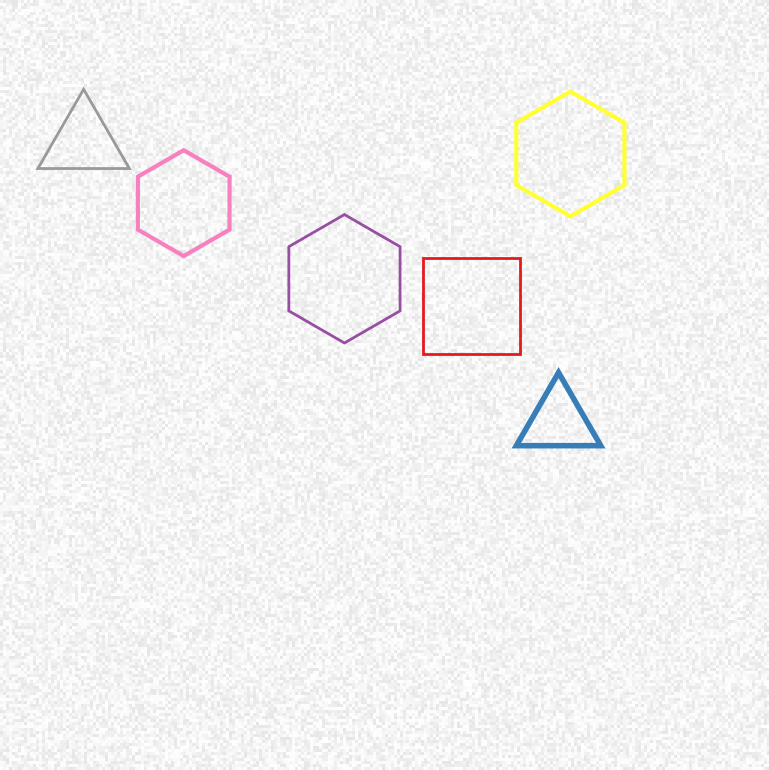[{"shape": "square", "thickness": 1, "radius": 0.31, "center": [0.612, 0.603]}, {"shape": "triangle", "thickness": 2, "radius": 0.32, "center": [0.725, 0.453]}, {"shape": "hexagon", "thickness": 1, "radius": 0.42, "center": [0.447, 0.638]}, {"shape": "hexagon", "thickness": 1.5, "radius": 0.41, "center": [0.741, 0.8]}, {"shape": "hexagon", "thickness": 1.5, "radius": 0.34, "center": [0.239, 0.736]}, {"shape": "triangle", "thickness": 1, "radius": 0.34, "center": [0.109, 0.815]}]